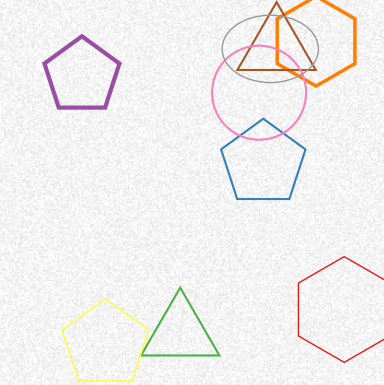[{"shape": "hexagon", "thickness": 1, "radius": 0.69, "center": [0.894, 0.196]}, {"shape": "pentagon", "thickness": 1.5, "radius": 0.58, "center": [0.684, 0.576]}, {"shape": "triangle", "thickness": 1.5, "radius": 0.59, "center": [0.468, 0.135]}, {"shape": "pentagon", "thickness": 3, "radius": 0.51, "center": [0.213, 0.803]}, {"shape": "hexagon", "thickness": 2.5, "radius": 0.58, "center": [0.821, 0.893]}, {"shape": "pentagon", "thickness": 1, "radius": 0.59, "center": [0.274, 0.106]}, {"shape": "triangle", "thickness": 1.5, "radius": 0.59, "center": [0.718, 0.877]}, {"shape": "circle", "thickness": 1.5, "radius": 0.61, "center": [0.673, 0.759]}, {"shape": "oval", "thickness": 1, "radius": 0.63, "center": [0.702, 0.873]}]